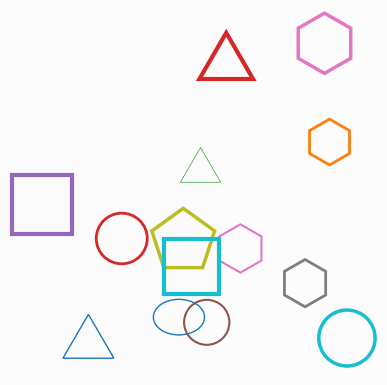[{"shape": "triangle", "thickness": 1, "radius": 0.38, "center": [0.228, 0.108]}, {"shape": "oval", "thickness": 1, "radius": 0.33, "center": [0.462, 0.176]}, {"shape": "hexagon", "thickness": 2, "radius": 0.3, "center": [0.85, 0.631]}, {"shape": "triangle", "thickness": 0.5, "radius": 0.3, "center": [0.518, 0.557]}, {"shape": "circle", "thickness": 2, "radius": 0.33, "center": [0.314, 0.381]}, {"shape": "triangle", "thickness": 3, "radius": 0.4, "center": [0.584, 0.835]}, {"shape": "square", "thickness": 3, "radius": 0.38, "center": [0.109, 0.468]}, {"shape": "circle", "thickness": 1.5, "radius": 0.29, "center": [0.533, 0.163]}, {"shape": "hexagon", "thickness": 2.5, "radius": 0.39, "center": [0.837, 0.888]}, {"shape": "hexagon", "thickness": 1.5, "radius": 0.31, "center": [0.62, 0.355]}, {"shape": "hexagon", "thickness": 2, "radius": 0.31, "center": [0.787, 0.264]}, {"shape": "pentagon", "thickness": 2.5, "radius": 0.43, "center": [0.473, 0.374]}, {"shape": "circle", "thickness": 2.5, "radius": 0.36, "center": [0.895, 0.122]}, {"shape": "square", "thickness": 3, "radius": 0.36, "center": [0.494, 0.307]}]